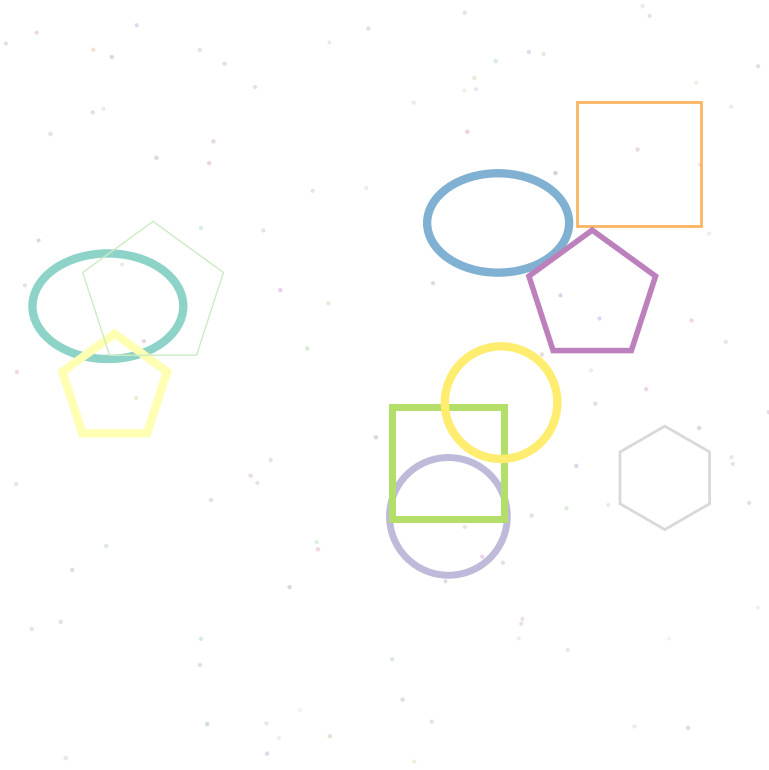[{"shape": "oval", "thickness": 3, "radius": 0.49, "center": [0.14, 0.602]}, {"shape": "pentagon", "thickness": 3, "radius": 0.36, "center": [0.149, 0.495]}, {"shape": "circle", "thickness": 2.5, "radius": 0.38, "center": [0.582, 0.329]}, {"shape": "oval", "thickness": 3, "radius": 0.46, "center": [0.647, 0.71]}, {"shape": "square", "thickness": 1, "radius": 0.4, "center": [0.83, 0.787]}, {"shape": "square", "thickness": 2.5, "radius": 0.36, "center": [0.582, 0.399]}, {"shape": "hexagon", "thickness": 1, "radius": 0.34, "center": [0.863, 0.379]}, {"shape": "pentagon", "thickness": 2, "radius": 0.43, "center": [0.769, 0.615]}, {"shape": "pentagon", "thickness": 0.5, "radius": 0.48, "center": [0.199, 0.616]}, {"shape": "circle", "thickness": 3, "radius": 0.37, "center": [0.651, 0.477]}]